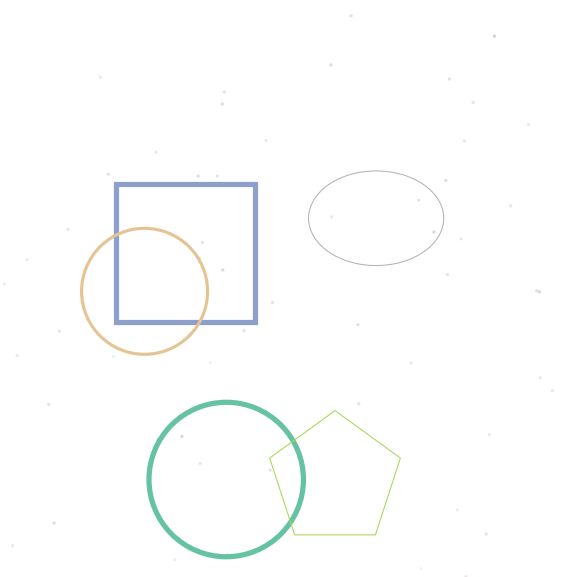[{"shape": "circle", "thickness": 2.5, "radius": 0.67, "center": [0.392, 0.169]}, {"shape": "square", "thickness": 2.5, "radius": 0.6, "center": [0.321, 0.561]}, {"shape": "pentagon", "thickness": 0.5, "radius": 0.59, "center": [0.58, 0.169]}, {"shape": "circle", "thickness": 1.5, "radius": 0.55, "center": [0.25, 0.495]}, {"shape": "oval", "thickness": 0.5, "radius": 0.59, "center": [0.651, 0.621]}]